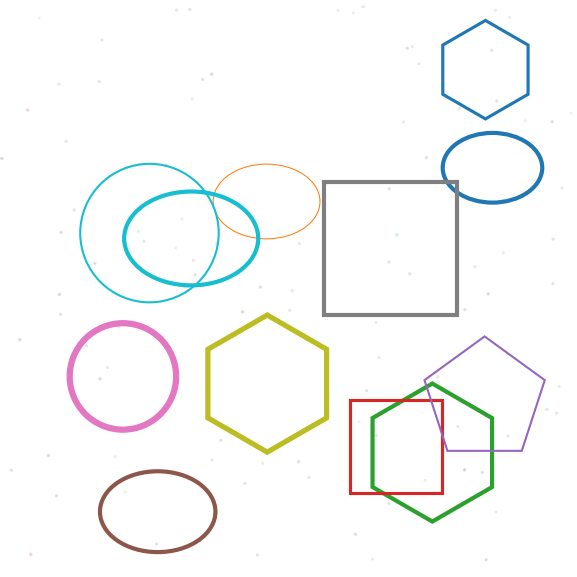[{"shape": "hexagon", "thickness": 1.5, "radius": 0.43, "center": [0.841, 0.878]}, {"shape": "oval", "thickness": 2, "radius": 0.43, "center": [0.853, 0.709]}, {"shape": "oval", "thickness": 0.5, "radius": 0.46, "center": [0.462, 0.65]}, {"shape": "hexagon", "thickness": 2, "radius": 0.6, "center": [0.749, 0.215]}, {"shape": "square", "thickness": 1.5, "radius": 0.4, "center": [0.686, 0.226]}, {"shape": "pentagon", "thickness": 1, "radius": 0.55, "center": [0.839, 0.307]}, {"shape": "oval", "thickness": 2, "radius": 0.5, "center": [0.273, 0.113]}, {"shape": "circle", "thickness": 3, "radius": 0.46, "center": [0.213, 0.347]}, {"shape": "square", "thickness": 2, "radius": 0.58, "center": [0.677, 0.569]}, {"shape": "hexagon", "thickness": 2.5, "radius": 0.59, "center": [0.463, 0.335]}, {"shape": "oval", "thickness": 2, "radius": 0.58, "center": [0.331, 0.586]}, {"shape": "circle", "thickness": 1, "radius": 0.6, "center": [0.259, 0.596]}]